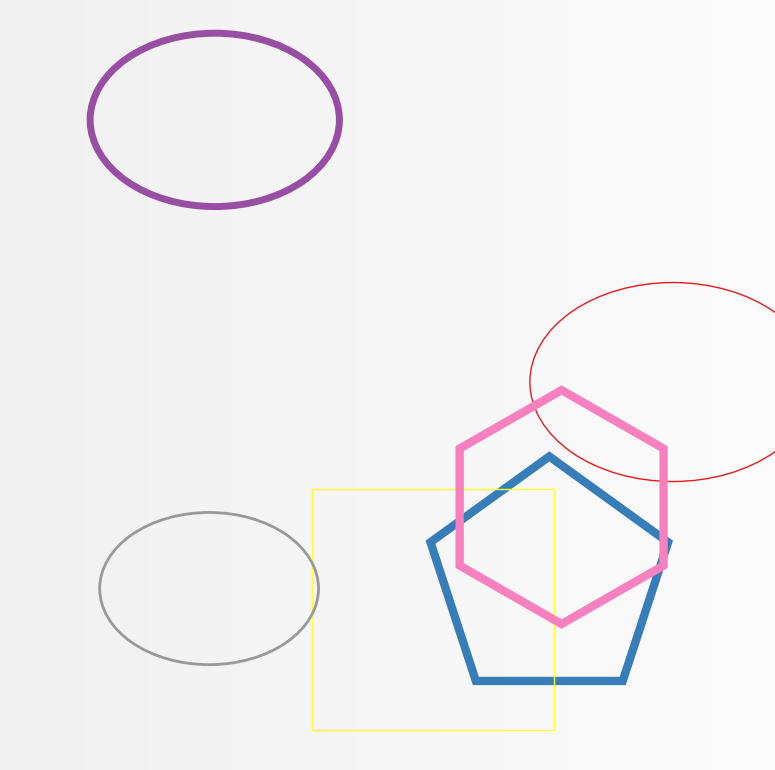[{"shape": "oval", "thickness": 0.5, "radius": 0.92, "center": [0.868, 0.504]}, {"shape": "pentagon", "thickness": 3, "radius": 0.81, "center": [0.709, 0.246]}, {"shape": "oval", "thickness": 2.5, "radius": 0.8, "center": [0.277, 0.844]}, {"shape": "square", "thickness": 0.5, "radius": 0.78, "center": [0.559, 0.209]}, {"shape": "hexagon", "thickness": 3, "radius": 0.76, "center": [0.725, 0.341]}, {"shape": "oval", "thickness": 1, "radius": 0.71, "center": [0.27, 0.236]}]